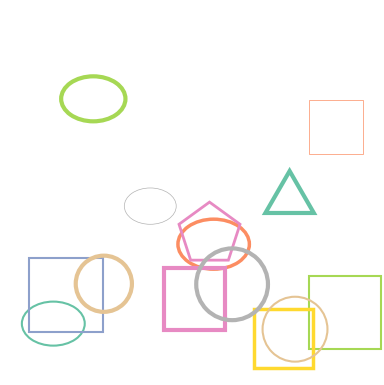[{"shape": "triangle", "thickness": 3, "radius": 0.36, "center": [0.752, 0.483]}, {"shape": "oval", "thickness": 1.5, "radius": 0.41, "center": [0.138, 0.159]}, {"shape": "oval", "thickness": 2.5, "radius": 0.46, "center": [0.555, 0.366]}, {"shape": "square", "thickness": 0.5, "radius": 0.35, "center": [0.872, 0.67]}, {"shape": "square", "thickness": 1.5, "radius": 0.48, "center": [0.172, 0.233]}, {"shape": "square", "thickness": 3, "radius": 0.4, "center": [0.506, 0.223]}, {"shape": "pentagon", "thickness": 2, "radius": 0.42, "center": [0.544, 0.392]}, {"shape": "oval", "thickness": 3, "radius": 0.42, "center": [0.242, 0.743]}, {"shape": "square", "thickness": 1.5, "radius": 0.47, "center": [0.896, 0.189]}, {"shape": "square", "thickness": 2.5, "radius": 0.38, "center": [0.736, 0.12]}, {"shape": "circle", "thickness": 1.5, "radius": 0.42, "center": [0.766, 0.145]}, {"shape": "circle", "thickness": 3, "radius": 0.36, "center": [0.27, 0.263]}, {"shape": "oval", "thickness": 0.5, "radius": 0.34, "center": [0.39, 0.465]}, {"shape": "circle", "thickness": 3, "radius": 0.47, "center": [0.603, 0.262]}]